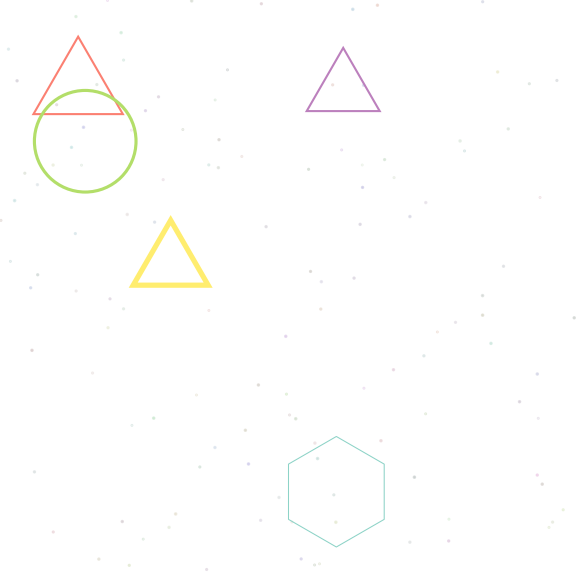[{"shape": "hexagon", "thickness": 0.5, "radius": 0.48, "center": [0.582, 0.148]}, {"shape": "triangle", "thickness": 1, "radius": 0.45, "center": [0.135, 0.846]}, {"shape": "circle", "thickness": 1.5, "radius": 0.44, "center": [0.148, 0.755]}, {"shape": "triangle", "thickness": 1, "radius": 0.36, "center": [0.594, 0.843]}, {"shape": "triangle", "thickness": 2.5, "radius": 0.37, "center": [0.296, 0.543]}]